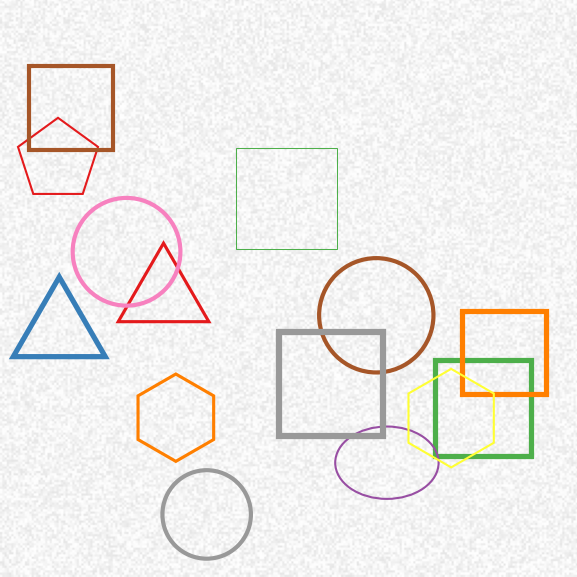[{"shape": "triangle", "thickness": 1.5, "radius": 0.45, "center": [0.283, 0.487]}, {"shape": "pentagon", "thickness": 1, "radius": 0.36, "center": [0.1, 0.722]}, {"shape": "triangle", "thickness": 2.5, "radius": 0.46, "center": [0.103, 0.428]}, {"shape": "square", "thickness": 2.5, "radius": 0.41, "center": [0.836, 0.293]}, {"shape": "square", "thickness": 0.5, "radius": 0.44, "center": [0.496, 0.656]}, {"shape": "oval", "thickness": 1, "radius": 0.45, "center": [0.67, 0.198]}, {"shape": "square", "thickness": 2.5, "radius": 0.36, "center": [0.873, 0.389]}, {"shape": "hexagon", "thickness": 1.5, "radius": 0.38, "center": [0.304, 0.276]}, {"shape": "hexagon", "thickness": 1, "radius": 0.43, "center": [0.781, 0.275]}, {"shape": "circle", "thickness": 2, "radius": 0.49, "center": [0.652, 0.453]}, {"shape": "square", "thickness": 2, "radius": 0.36, "center": [0.123, 0.811]}, {"shape": "circle", "thickness": 2, "radius": 0.47, "center": [0.219, 0.563]}, {"shape": "circle", "thickness": 2, "radius": 0.38, "center": [0.358, 0.108]}, {"shape": "square", "thickness": 3, "radius": 0.45, "center": [0.574, 0.334]}]